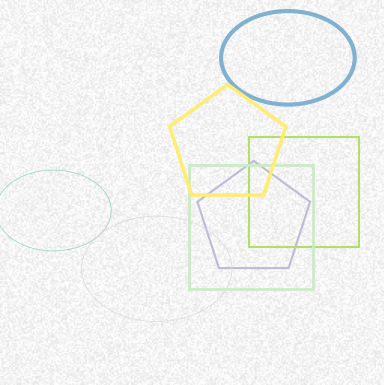[{"shape": "oval", "thickness": 0.5, "radius": 0.75, "center": [0.139, 0.453]}, {"shape": "pentagon", "thickness": 1.5, "radius": 0.77, "center": [0.659, 0.428]}, {"shape": "oval", "thickness": 3, "radius": 0.87, "center": [0.748, 0.85]}, {"shape": "square", "thickness": 1.5, "radius": 0.72, "center": [0.79, 0.502]}, {"shape": "oval", "thickness": 0.5, "radius": 0.98, "center": [0.407, 0.302]}, {"shape": "square", "thickness": 2, "radius": 0.81, "center": [0.651, 0.41]}, {"shape": "pentagon", "thickness": 2.5, "radius": 0.79, "center": [0.591, 0.622]}]